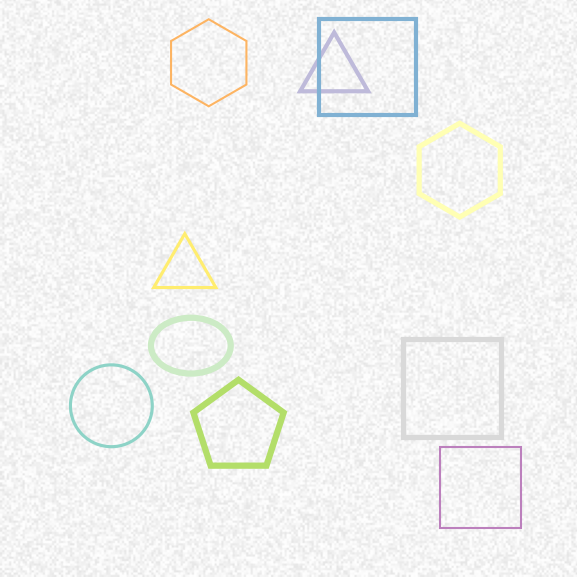[{"shape": "circle", "thickness": 1.5, "radius": 0.35, "center": [0.193, 0.296]}, {"shape": "hexagon", "thickness": 2.5, "radius": 0.41, "center": [0.796, 0.705]}, {"shape": "triangle", "thickness": 2, "radius": 0.34, "center": [0.579, 0.875]}, {"shape": "square", "thickness": 2, "radius": 0.42, "center": [0.636, 0.883]}, {"shape": "hexagon", "thickness": 1, "radius": 0.38, "center": [0.361, 0.89]}, {"shape": "pentagon", "thickness": 3, "radius": 0.41, "center": [0.413, 0.259]}, {"shape": "square", "thickness": 2.5, "radius": 0.42, "center": [0.783, 0.327]}, {"shape": "square", "thickness": 1, "radius": 0.35, "center": [0.832, 0.155]}, {"shape": "oval", "thickness": 3, "radius": 0.35, "center": [0.33, 0.401]}, {"shape": "triangle", "thickness": 1.5, "radius": 0.31, "center": [0.32, 0.532]}]